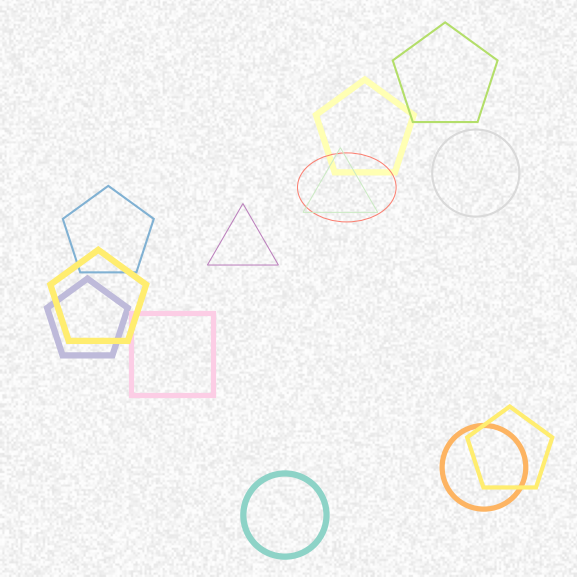[{"shape": "circle", "thickness": 3, "radius": 0.36, "center": [0.493, 0.107]}, {"shape": "pentagon", "thickness": 3, "radius": 0.44, "center": [0.632, 0.773]}, {"shape": "pentagon", "thickness": 3, "radius": 0.37, "center": [0.151, 0.443]}, {"shape": "oval", "thickness": 0.5, "radius": 0.43, "center": [0.601, 0.675]}, {"shape": "pentagon", "thickness": 1, "radius": 0.41, "center": [0.188, 0.595]}, {"shape": "circle", "thickness": 2.5, "radius": 0.36, "center": [0.838, 0.19]}, {"shape": "pentagon", "thickness": 1, "radius": 0.48, "center": [0.771, 0.865]}, {"shape": "square", "thickness": 2.5, "radius": 0.35, "center": [0.297, 0.386]}, {"shape": "circle", "thickness": 1, "radius": 0.38, "center": [0.824, 0.699]}, {"shape": "triangle", "thickness": 0.5, "radius": 0.35, "center": [0.421, 0.576]}, {"shape": "triangle", "thickness": 0.5, "radius": 0.37, "center": [0.589, 0.669]}, {"shape": "pentagon", "thickness": 3, "radius": 0.44, "center": [0.17, 0.479]}, {"shape": "pentagon", "thickness": 2, "radius": 0.39, "center": [0.883, 0.218]}]